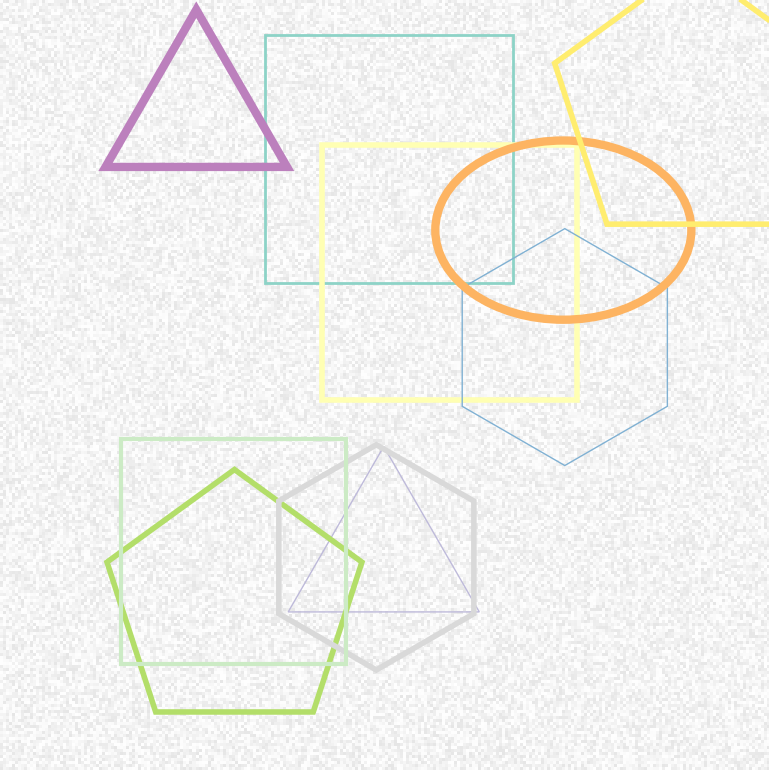[{"shape": "square", "thickness": 1, "radius": 0.8, "center": [0.505, 0.794]}, {"shape": "square", "thickness": 2, "radius": 0.83, "center": [0.584, 0.646]}, {"shape": "triangle", "thickness": 0.5, "radius": 0.72, "center": [0.498, 0.277]}, {"shape": "hexagon", "thickness": 0.5, "radius": 0.77, "center": [0.733, 0.549]}, {"shape": "oval", "thickness": 3, "radius": 0.83, "center": [0.732, 0.701]}, {"shape": "pentagon", "thickness": 2, "radius": 0.87, "center": [0.305, 0.216]}, {"shape": "hexagon", "thickness": 2, "radius": 0.73, "center": [0.489, 0.276]}, {"shape": "triangle", "thickness": 3, "radius": 0.68, "center": [0.255, 0.851]}, {"shape": "square", "thickness": 1.5, "radius": 0.73, "center": [0.304, 0.283]}, {"shape": "pentagon", "thickness": 2, "radius": 0.93, "center": [0.898, 0.86]}]